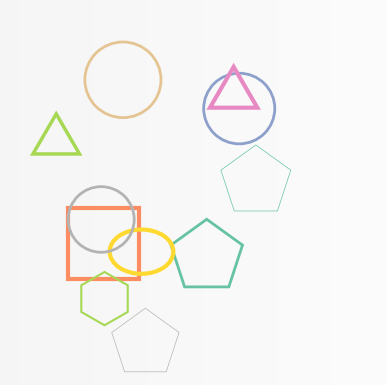[{"shape": "pentagon", "thickness": 0.5, "radius": 0.47, "center": [0.66, 0.529]}, {"shape": "pentagon", "thickness": 2, "radius": 0.49, "center": [0.533, 0.333]}, {"shape": "square", "thickness": 3, "radius": 0.46, "center": [0.268, 0.368]}, {"shape": "circle", "thickness": 2, "radius": 0.46, "center": [0.617, 0.718]}, {"shape": "triangle", "thickness": 3, "radius": 0.35, "center": [0.603, 0.756]}, {"shape": "hexagon", "thickness": 1.5, "radius": 0.35, "center": [0.27, 0.224]}, {"shape": "triangle", "thickness": 2.5, "radius": 0.35, "center": [0.145, 0.635]}, {"shape": "oval", "thickness": 3, "radius": 0.41, "center": [0.365, 0.346]}, {"shape": "circle", "thickness": 2, "radius": 0.49, "center": [0.317, 0.793]}, {"shape": "pentagon", "thickness": 0.5, "radius": 0.46, "center": [0.375, 0.108]}, {"shape": "circle", "thickness": 2, "radius": 0.43, "center": [0.261, 0.43]}]